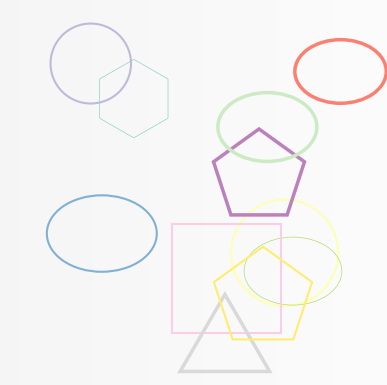[{"shape": "hexagon", "thickness": 0.5, "radius": 0.51, "center": [0.345, 0.744]}, {"shape": "circle", "thickness": 1.5, "radius": 0.69, "center": [0.735, 0.343]}, {"shape": "circle", "thickness": 1.5, "radius": 0.52, "center": [0.234, 0.835]}, {"shape": "oval", "thickness": 2.5, "radius": 0.59, "center": [0.879, 0.814]}, {"shape": "oval", "thickness": 1.5, "radius": 0.71, "center": [0.263, 0.393]}, {"shape": "oval", "thickness": 0.5, "radius": 0.63, "center": [0.756, 0.296]}, {"shape": "square", "thickness": 1.5, "radius": 0.71, "center": [0.585, 0.276]}, {"shape": "triangle", "thickness": 2.5, "radius": 0.67, "center": [0.58, 0.102]}, {"shape": "pentagon", "thickness": 2.5, "radius": 0.62, "center": [0.668, 0.542]}, {"shape": "oval", "thickness": 2.5, "radius": 0.64, "center": [0.69, 0.67]}, {"shape": "pentagon", "thickness": 1.5, "radius": 0.67, "center": [0.679, 0.226]}]